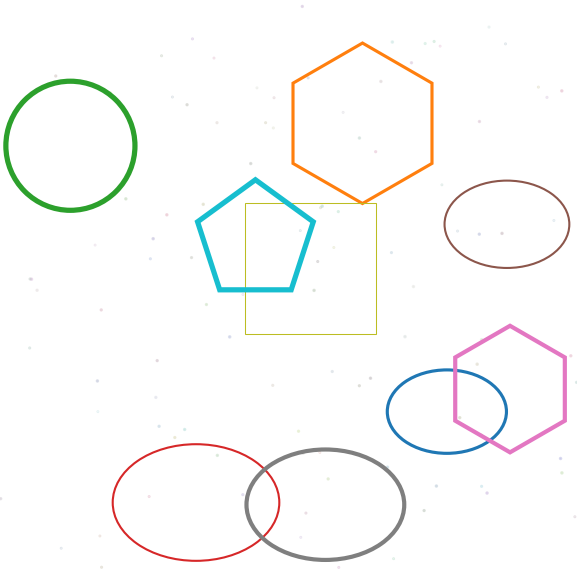[{"shape": "oval", "thickness": 1.5, "radius": 0.52, "center": [0.774, 0.286]}, {"shape": "hexagon", "thickness": 1.5, "radius": 0.69, "center": [0.628, 0.786]}, {"shape": "circle", "thickness": 2.5, "radius": 0.56, "center": [0.122, 0.747]}, {"shape": "oval", "thickness": 1, "radius": 0.72, "center": [0.339, 0.129]}, {"shape": "oval", "thickness": 1, "radius": 0.54, "center": [0.878, 0.611]}, {"shape": "hexagon", "thickness": 2, "radius": 0.55, "center": [0.883, 0.325]}, {"shape": "oval", "thickness": 2, "radius": 0.68, "center": [0.563, 0.125]}, {"shape": "square", "thickness": 0.5, "radius": 0.57, "center": [0.538, 0.534]}, {"shape": "pentagon", "thickness": 2.5, "radius": 0.53, "center": [0.442, 0.582]}]